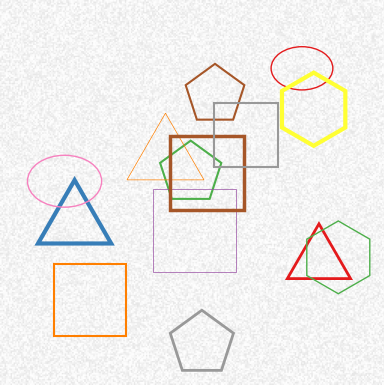[{"shape": "triangle", "thickness": 2, "radius": 0.47, "center": [0.828, 0.324]}, {"shape": "oval", "thickness": 1, "radius": 0.4, "center": [0.784, 0.823]}, {"shape": "triangle", "thickness": 3, "radius": 0.55, "center": [0.194, 0.422]}, {"shape": "pentagon", "thickness": 1.5, "radius": 0.42, "center": [0.495, 0.551]}, {"shape": "hexagon", "thickness": 1, "radius": 0.47, "center": [0.879, 0.332]}, {"shape": "square", "thickness": 0.5, "radius": 0.54, "center": [0.506, 0.401]}, {"shape": "square", "thickness": 1.5, "radius": 0.47, "center": [0.233, 0.22]}, {"shape": "triangle", "thickness": 0.5, "radius": 0.58, "center": [0.43, 0.591]}, {"shape": "hexagon", "thickness": 3, "radius": 0.48, "center": [0.815, 0.716]}, {"shape": "pentagon", "thickness": 1.5, "radius": 0.4, "center": [0.558, 0.754]}, {"shape": "square", "thickness": 2.5, "radius": 0.48, "center": [0.538, 0.552]}, {"shape": "oval", "thickness": 1, "radius": 0.48, "center": [0.168, 0.529]}, {"shape": "square", "thickness": 1.5, "radius": 0.41, "center": [0.639, 0.65]}, {"shape": "pentagon", "thickness": 2, "radius": 0.43, "center": [0.524, 0.108]}]